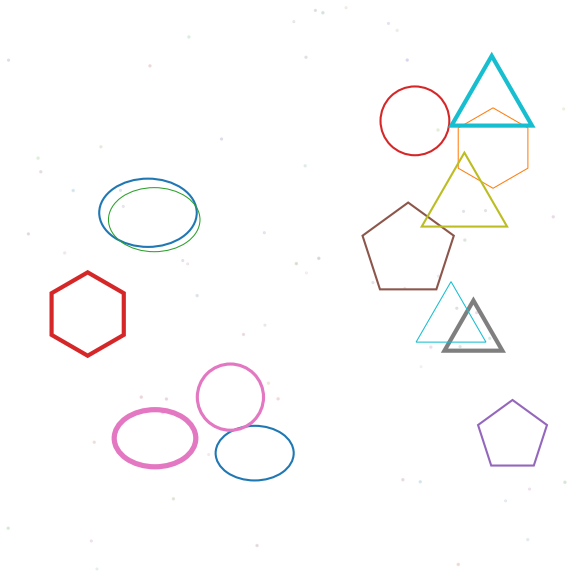[{"shape": "oval", "thickness": 1, "radius": 0.34, "center": [0.441, 0.214]}, {"shape": "oval", "thickness": 1, "radius": 0.42, "center": [0.256, 0.631]}, {"shape": "hexagon", "thickness": 0.5, "radius": 0.35, "center": [0.854, 0.743]}, {"shape": "oval", "thickness": 0.5, "radius": 0.4, "center": [0.267, 0.619]}, {"shape": "hexagon", "thickness": 2, "radius": 0.36, "center": [0.152, 0.455]}, {"shape": "circle", "thickness": 1, "radius": 0.3, "center": [0.718, 0.79]}, {"shape": "pentagon", "thickness": 1, "radius": 0.31, "center": [0.887, 0.244]}, {"shape": "pentagon", "thickness": 1, "radius": 0.42, "center": [0.707, 0.565]}, {"shape": "circle", "thickness": 1.5, "radius": 0.29, "center": [0.399, 0.311]}, {"shape": "oval", "thickness": 2.5, "radius": 0.35, "center": [0.268, 0.24]}, {"shape": "triangle", "thickness": 2, "radius": 0.29, "center": [0.82, 0.421]}, {"shape": "triangle", "thickness": 1, "radius": 0.43, "center": [0.804, 0.649]}, {"shape": "triangle", "thickness": 0.5, "radius": 0.35, "center": [0.781, 0.442]}, {"shape": "triangle", "thickness": 2, "radius": 0.4, "center": [0.851, 0.822]}]